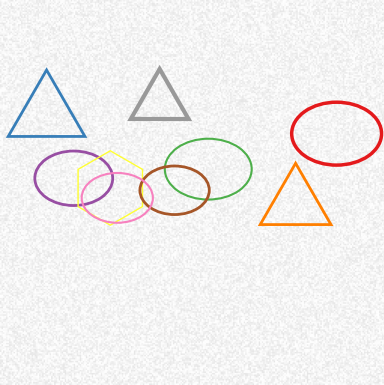[{"shape": "oval", "thickness": 2.5, "radius": 0.58, "center": [0.874, 0.653]}, {"shape": "triangle", "thickness": 2, "radius": 0.58, "center": [0.121, 0.703]}, {"shape": "oval", "thickness": 1.5, "radius": 0.56, "center": [0.541, 0.561]}, {"shape": "oval", "thickness": 2, "radius": 0.51, "center": [0.192, 0.537]}, {"shape": "triangle", "thickness": 2, "radius": 0.53, "center": [0.768, 0.47]}, {"shape": "hexagon", "thickness": 1, "radius": 0.48, "center": [0.286, 0.512]}, {"shape": "oval", "thickness": 2, "radius": 0.45, "center": [0.453, 0.506]}, {"shape": "oval", "thickness": 1.5, "radius": 0.46, "center": [0.305, 0.486]}, {"shape": "triangle", "thickness": 3, "radius": 0.43, "center": [0.415, 0.734]}]